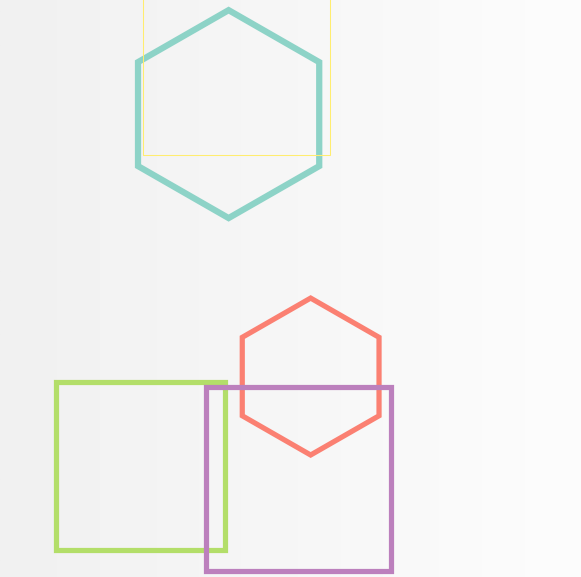[{"shape": "hexagon", "thickness": 3, "radius": 0.9, "center": [0.393, 0.802]}, {"shape": "hexagon", "thickness": 2.5, "radius": 0.68, "center": [0.534, 0.347]}, {"shape": "square", "thickness": 2.5, "radius": 0.73, "center": [0.242, 0.192]}, {"shape": "square", "thickness": 2.5, "radius": 0.8, "center": [0.513, 0.17]}, {"shape": "square", "thickness": 0.5, "radius": 0.8, "center": [0.406, 0.891]}]